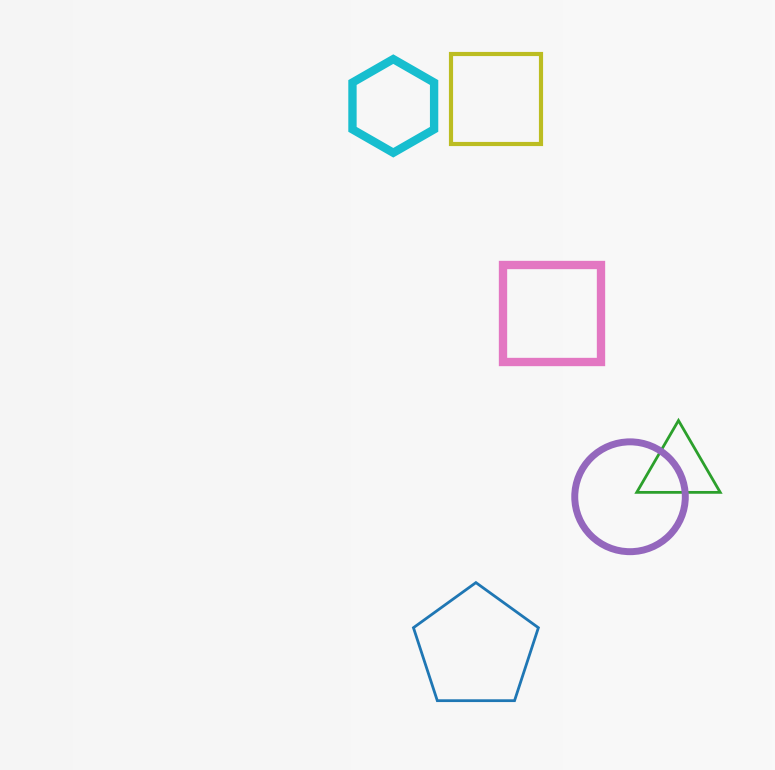[{"shape": "pentagon", "thickness": 1, "radius": 0.42, "center": [0.614, 0.159]}, {"shape": "triangle", "thickness": 1, "radius": 0.31, "center": [0.875, 0.392]}, {"shape": "circle", "thickness": 2.5, "radius": 0.36, "center": [0.813, 0.355]}, {"shape": "square", "thickness": 3, "radius": 0.31, "center": [0.712, 0.593]}, {"shape": "square", "thickness": 1.5, "radius": 0.29, "center": [0.64, 0.872]}, {"shape": "hexagon", "thickness": 3, "radius": 0.3, "center": [0.507, 0.862]}]